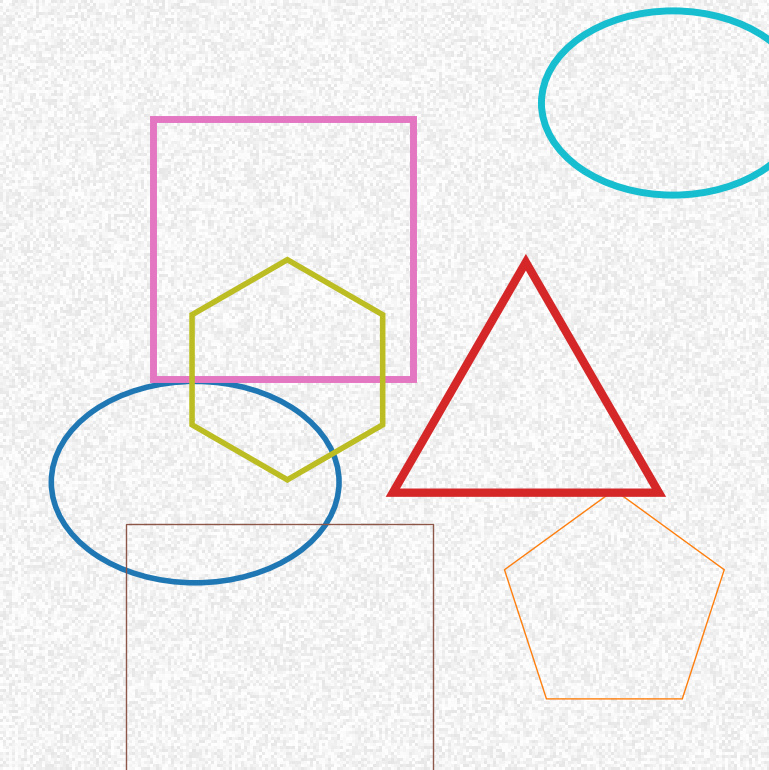[{"shape": "oval", "thickness": 2, "radius": 0.93, "center": [0.253, 0.374]}, {"shape": "pentagon", "thickness": 0.5, "radius": 0.75, "center": [0.798, 0.214]}, {"shape": "triangle", "thickness": 3, "radius": 1.0, "center": [0.683, 0.46]}, {"shape": "square", "thickness": 0.5, "radius": 1.0, "center": [0.363, 0.121]}, {"shape": "square", "thickness": 2.5, "radius": 0.84, "center": [0.367, 0.677]}, {"shape": "hexagon", "thickness": 2, "radius": 0.71, "center": [0.373, 0.52]}, {"shape": "oval", "thickness": 2.5, "radius": 0.85, "center": [0.874, 0.866]}]